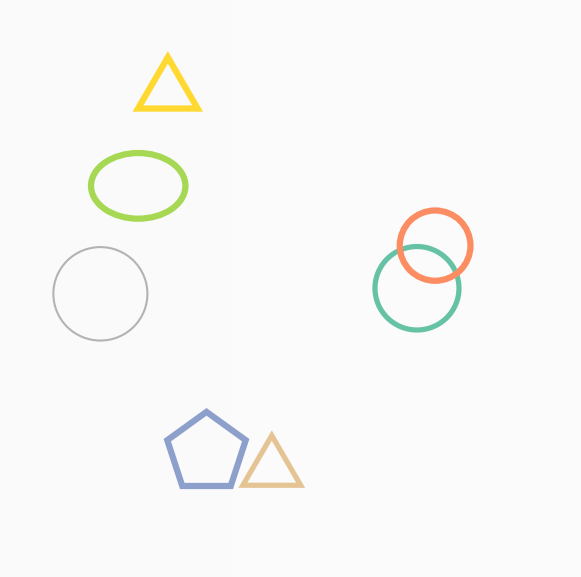[{"shape": "circle", "thickness": 2.5, "radius": 0.36, "center": [0.717, 0.5]}, {"shape": "circle", "thickness": 3, "radius": 0.3, "center": [0.749, 0.574]}, {"shape": "pentagon", "thickness": 3, "radius": 0.35, "center": [0.355, 0.215]}, {"shape": "oval", "thickness": 3, "radius": 0.41, "center": [0.238, 0.677]}, {"shape": "triangle", "thickness": 3, "radius": 0.3, "center": [0.289, 0.841]}, {"shape": "triangle", "thickness": 2.5, "radius": 0.29, "center": [0.468, 0.188]}, {"shape": "circle", "thickness": 1, "radius": 0.4, "center": [0.173, 0.49]}]